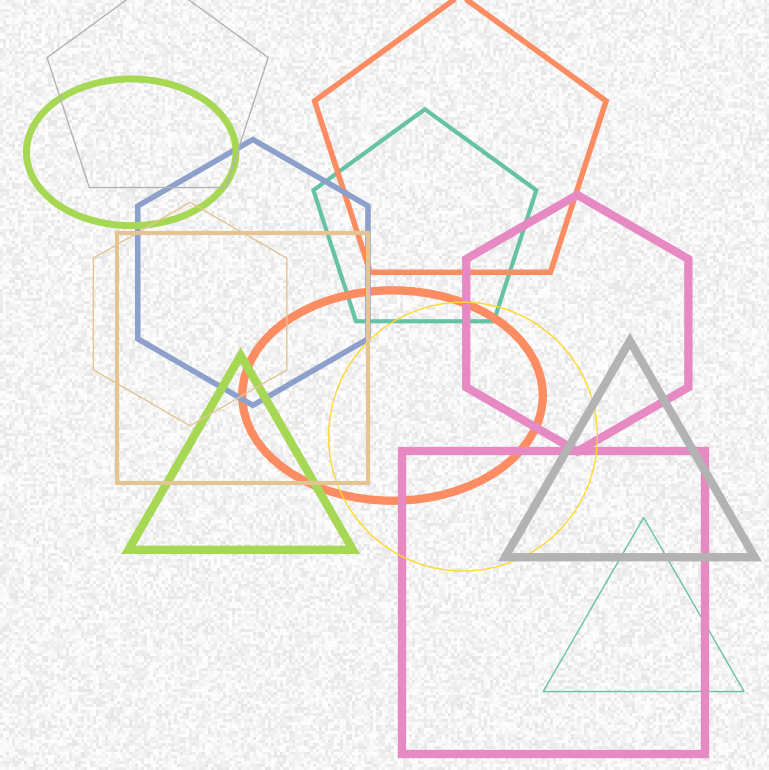[{"shape": "pentagon", "thickness": 1.5, "radius": 0.76, "center": [0.552, 0.706]}, {"shape": "triangle", "thickness": 0.5, "radius": 0.75, "center": [0.836, 0.177]}, {"shape": "pentagon", "thickness": 2, "radius": 1.0, "center": [0.598, 0.807]}, {"shape": "oval", "thickness": 3, "radius": 0.98, "center": [0.51, 0.486]}, {"shape": "hexagon", "thickness": 2, "radius": 0.86, "center": [0.328, 0.646]}, {"shape": "square", "thickness": 3, "radius": 0.99, "center": [0.719, 0.217]}, {"shape": "hexagon", "thickness": 3, "radius": 0.83, "center": [0.75, 0.58]}, {"shape": "triangle", "thickness": 3, "radius": 0.84, "center": [0.313, 0.37]}, {"shape": "oval", "thickness": 2.5, "radius": 0.68, "center": [0.17, 0.802]}, {"shape": "circle", "thickness": 0.5, "radius": 0.87, "center": [0.601, 0.433]}, {"shape": "hexagon", "thickness": 0.5, "radius": 0.73, "center": [0.247, 0.592]}, {"shape": "square", "thickness": 1.5, "radius": 0.81, "center": [0.315, 0.535]}, {"shape": "pentagon", "thickness": 0.5, "radius": 0.75, "center": [0.205, 0.879]}, {"shape": "triangle", "thickness": 3, "radius": 0.94, "center": [0.818, 0.37]}]